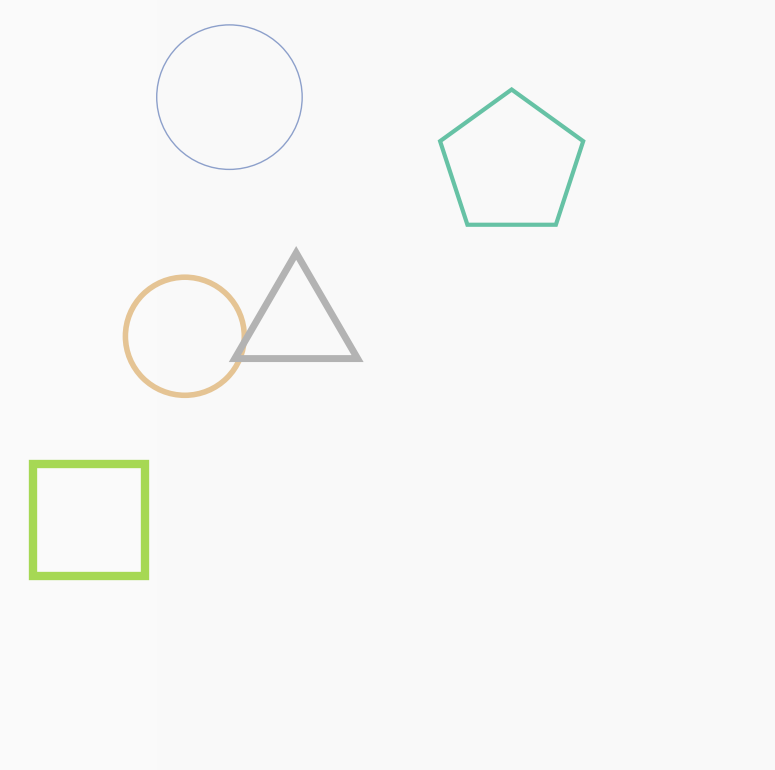[{"shape": "pentagon", "thickness": 1.5, "radius": 0.49, "center": [0.66, 0.787]}, {"shape": "circle", "thickness": 0.5, "radius": 0.47, "center": [0.296, 0.874]}, {"shape": "square", "thickness": 3, "radius": 0.36, "center": [0.115, 0.324]}, {"shape": "circle", "thickness": 2, "radius": 0.38, "center": [0.239, 0.563]}, {"shape": "triangle", "thickness": 2.5, "radius": 0.46, "center": [0.382, 0.58]}]